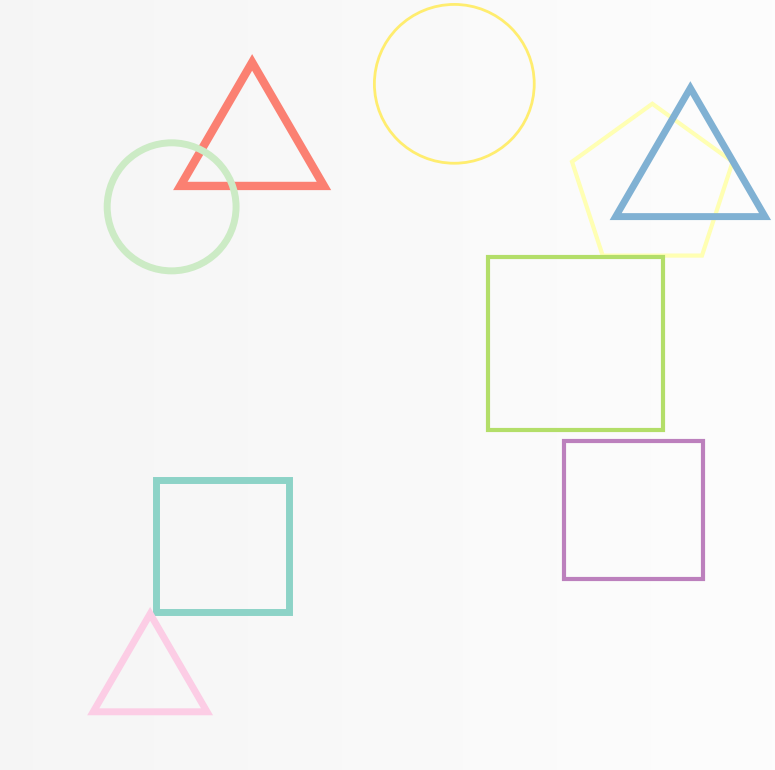[{"shape": "square", "thickness": 2.5, "radius": 0.43, "center": [0.288, 0.291]}, {"shape": "pentagon", "thickness": 1.5, "radius": 0.54, "center": [0.842, 0.756]}, {"shape": "triangle", "thickness": 3, "radius": 0.53, "center": [0.325, 0.812]}, {"shape": "triangle", "thickness": 2.5, "radius": 0.56, "center": [0.891, 0.774]}, {"shape": "square", "thickness": 1.5, "radius": 0.56, "center": [0.743, 0.554]}, {"shape": "triangle", "thickness": 2.5, "radius": 0.42, "center": [0.194, 0.118]}, {"shape": "square", "thickness": 1.5, "radius": 0.45, "center": [0.817, 0.338]}, {"shape": "circle", "thickness": 2.5, "radius": 0.42, "center": [0.221, 0.731]}, {"shape": "circle", "thickness": 1, "radius": 0.52, "center": [0.586, 0.891]}]